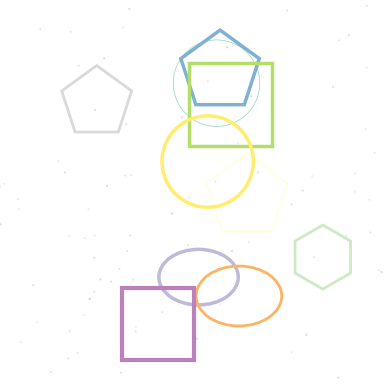[{"shape": "circle", "thickness": 0.5, "radius": 0.56, "center": [0.562, 0.784]}, {"shape": "pentagon", "thickness": 0.5, "radius": 0.55, "center": [0.641, 0.49]}, {"shape": "oval", "thickness": 2.5, "radius": 0.52, "center": [0.516, 0.28]}, {"shape": "pentagon", "thickness": 2.5, "radius": 0.54, "center": [0.572, 0.815]}, {"shape": "oval", "thickness": 2, "radius": 0.56, "center": [0.621, 0.231]}, {"shape": "square", "thickness": 2.5, "radius": 0.54, "center": [0.6, 0.729]}, {"shape": "pentagon", "thickness": 2, "radius": 0.48, "center": [0.251, 0.734]}, {"shape": "square", "thickness": 3, "radius": 0.47, "center": [0.41, 0.158]}, {"shape": "hexagon", "thickness": 2, "radius": 0.42, "center": [0.838, 0.332]}, {"shape": "circle", "thickness": 2.5, "radius": 0.59, "center": [0.539, 0.58]}]